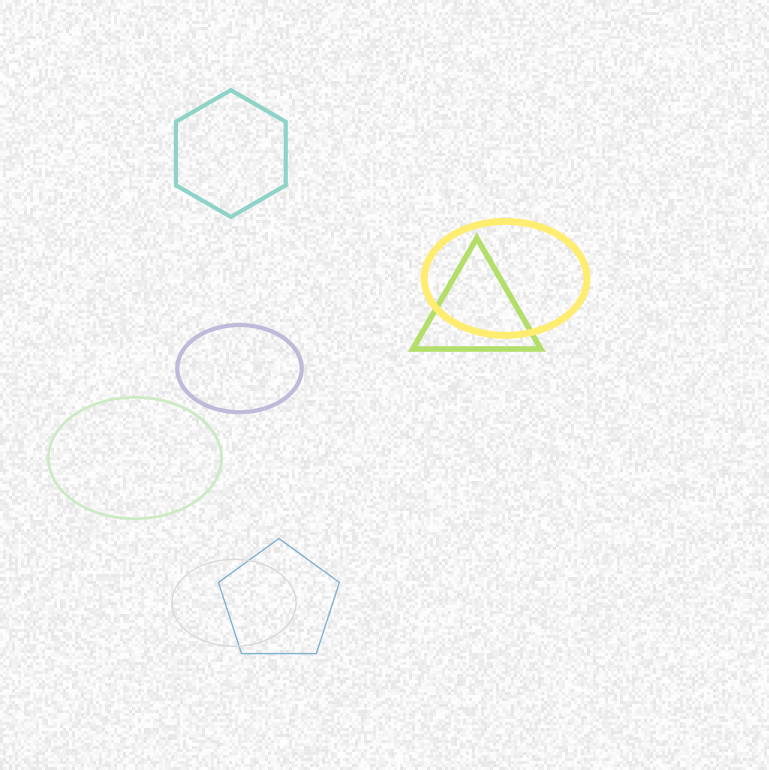[{"shape": "hexagon", "thickness": 1.5, "radius": 0.41, "center": [0.3, 0.801]}, {"shape": "oval", "thickness": 1.5, "radius": 0.4, "center": [0.311, 0.521]}, {"shape": "pentagon", "thickness": 0.5, "radius": 0.41, "center": [0.362, 0.218]}, {"shape": "triangle", "thickness": 2, "radius": 0.48, "center": [0.619, 0.595]}, {"shape": "oval", "thickness": 0.5, "radius": 0.4, "center": [0.304, 0.217]}, {"shape": "oval", "thickness": 1, "radius": 0.56, "center": [0.175, 0.405]}, {"shape": "oval", "thickness": 2.5, "radius": 0.53, "center": [0.657, 0.638]}]